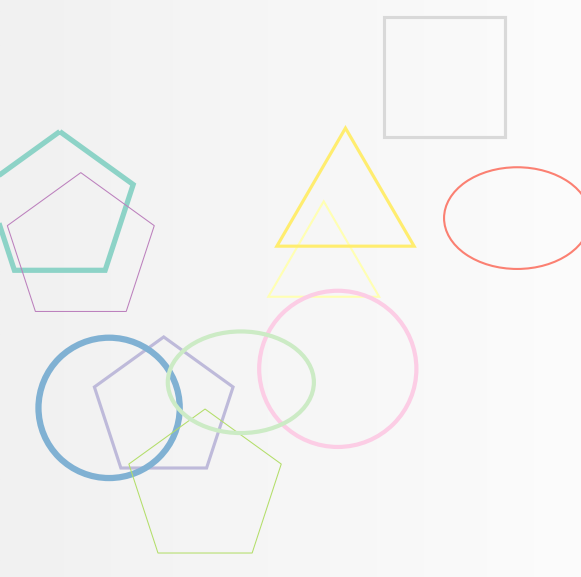[{"shape": "pentagon", "thickness": 2.5, "radius": 0.66, "center": [0.103, 0.639]}, {"shape": "triangle", "thickness": 1, "radius": 0.55, "center": [0.557, 0.54]}, {"shape": "pentagon", "thickness": 1.5, "radius": 0.63, "center": [0.282, 0.29]}, {"shape": "oval", "thickness": 1, "radius": 0.63, "center": [0.89, 0.621]}, {"shape": "circle", "thickness": 3, "radius": 0.61, "center": [0.188, 0.293]}, {"shape": "pentagon", "thickness": 0.5, "radius": 0.69, "center": [0.353, 0.153]}, {"shape": "circle", "thickness": 2, "radius": 0.68, "center": [0.581, 0.36]}, {"shape": "square", "thickness": 1.5, "radius": 0.52, "center": [0.765, 0.866]}, {"shape": "pentagon", "thickness": 0.5, "radius": 0.66, "center": [0.139, 0.567]}, {"shape": "oval", "thickness": 2, "radius": 0.63, "center": [0.414, 0.337]}, {"shape": "triangle", "thickness": 1.5, "radius": 0.68, "center": [0.594, 0.641]}]